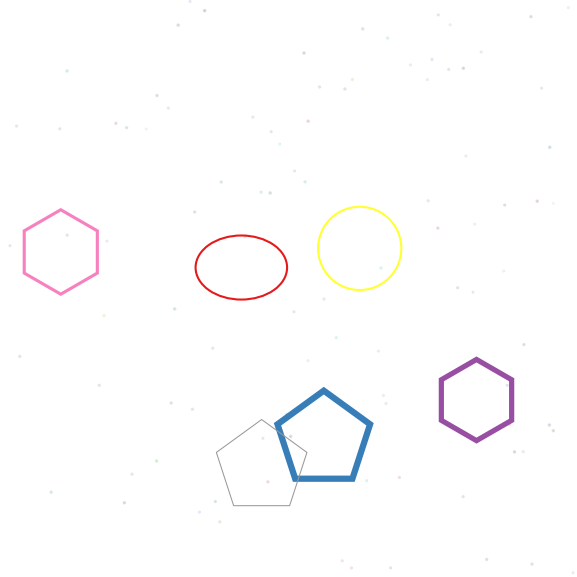[{"shape": "oval", "thickness": 1, "radius": 0.4, "center": [0.418, 0.536]}, {"shape": "pentagon", "thickness": 3, "radius": 0.42, "center": [0.561, 0.238]}, {"shape": "hexagon", "thickness": 2.5, "radius": 0.35, "center": [0.825, 0.306]}, {"shape": "circle", "thickness": 1, "radius": 0.36, "center": [0.623, 0.569]}, {"shape": "hexagon", "thickness": 1.5, "radius": 0.37, "center": [0.105, 0.563]}, {"shape": "pentagon", "thickness": 0.5, "radius": 0.41, "center": [0.453, 0.19]}]